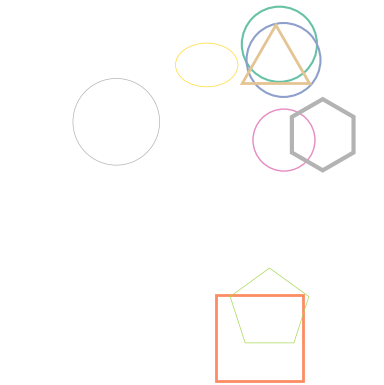[{"shape": "circle", "thickness": 1.5, "radius": 0.49, "center": [0.726, 0.885]}, {"shape": "square", "thickness": 2, "radius": 0.56, "center": [0.674, 0.122]}, {"shape": "circle", "thickness": 1.5, "radius": 0.48, "center": [0.736, 0.844]}, {"shape": "circle", "thickness": 1, "radius": 0.4, "center": [0.738, 0.636]}, {"shape": "pentagon", "thickness": 0.5, "radius": 0.54, "center": [0.7, 0.196]}, {"shape": "oval", "thickness": 0.5, "radius": 0.41, "center": [0.537, 0.831]}, {"shape": "triangle", "thickness": 2, "radius": 0.5, "center": [0.717, 0.834]}, {"shape": "hexagon", "thickness": 3, "radius": 0.46, "center": [0.838, 0.65]}, {"shape": "circle", "thickness": 0.5, "radius": 0.56, "center": [0.302, 0.684]}]